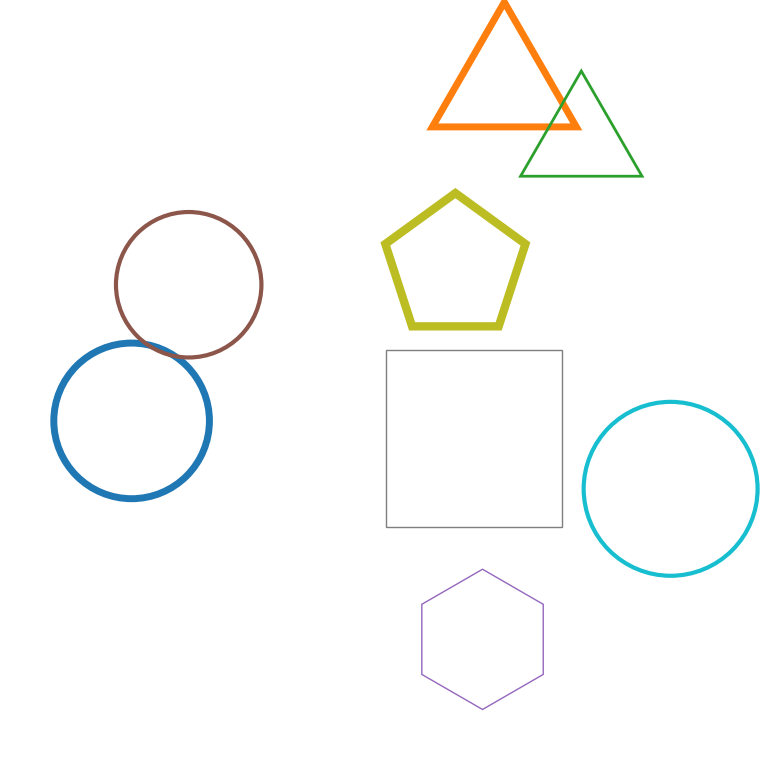[{"shape": "circle", "thickness": 2.5, "radius": 0.51, "center": [0.171, 0.453]}, {"shape": "triangle", "thickness": 2.5, "radius": 0.54, "center": [0.655, 0.889]}, {"shape": "triangle", "thickness": 1, "radius": 0.46, "center": [0.755, 0.817]}, {"shape": "hexagon", "thickness": 0.5, "radius": 0.46, "center": [0.627, 0.17]}, {"shape": "circle", "thickness": 1.5, "radius": 0.47, "center": [0.245, 0.63]}, {"shape": "square", "thickness": 0.5, "radius": 0.57, "center": [0.616, 0.43]}, {"shape": "pentagon", "thickness": 3, "radius": 0.48, "center": [0.591, 0.654]}, {"shape": "circle", "thickness": 1.5, "radius": 0.56, "center": [0.871, 0.365]}]